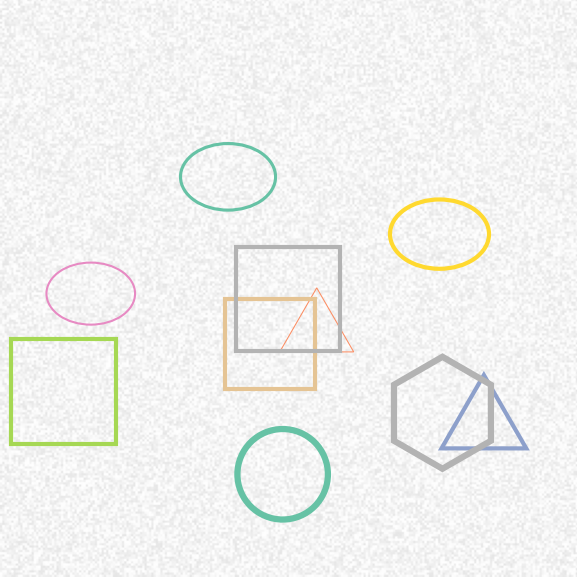[{"shape": "oval", "thickness": 1.5, "radius": 0.41, "center": [0.395, 0.693]}, {"shape": "circle", "thickness": 3, "radius": 0.39, "center": [0.489, 0.178]}, {"shape": "triangle", "thickness": 0.5, "radius": 0.37, "center": [0.548, 0.427]}, {"shape": "triangle", "thickness": 2, "radius": 0.42, "center": [0.838, 0.265]}, {"shape": "oval", "thickness": 1, "radius": 0.38, "center": [0.157, 0.491]}, {"shape": "square", "thickness": 2, "radius": 0.45, "center": [0.11, 0.321]}, {"shape": "oval", "thickness": 2, "radius": 0.43, "center": [0.761, 0.594]}, {"shape": "square", "thickness": 2, "radius": 0.39, "center": [0.467, 0.403]}, {"shape": "hexagon", "thickness": 3, "radius": 0.48, "center": [0.766, 0.284]}, {"shape": "square", "thickness": 2, "radius": 0.45, "center": [0.499, 0.481]}]